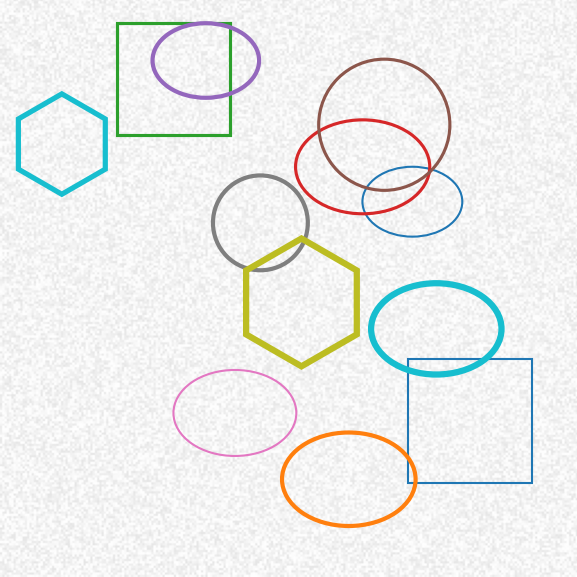[{"shape": "square", "thickness": 1, "radius": 0.54, "center": [0.813, 0.271]}, {"shape": "oval", "thickness": 1, "radius": 0.43, "center": [0.714, 0.65]}, {"shape": "oval", "thickness": 2, "radius": 0.58, "center": [0.604, 0.169]}, {"shape": "square", "thickness": 1.5, "radius": 0.49, "center": [0.301, 0.862]}, {"shape": "oval", "thickness": 1.5, "radius": 0.58, "center": [0.628, 0.71]}, {"shape": "oval", "thickness": 2, "radius": 0.46, "center": [0.356, 0.894]}, {"shape": "circle", "thickness": 1.5, "radius": 0.57, "center": [0.665, 0.783]}, {"shape": "oval", "thickness": 1, "radius": 0.53, "center": [0.407, 0.284]}, {"shape": "circle", "thickness": 2, "radius": 0.41, "center": [0.451, 0.613]}, {"shape": "hexagon", "thickness": 3, "radius": 0.55, "center": [0.522, 0.475]}, {"shape": "hexagon", "thickness": 2.5, "radius": 0.43, "center": [0.107, 0.75]}, {"shape": "oval", "thickness": 3, "radius": 0.56, "center": [0.756, 0.43]}]